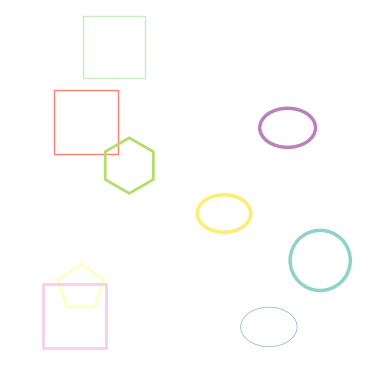[{"shape": "circle", "thickness": 2.5, "radius": 0.39, "center": [0.832, 0.324]}, {"shape": "pentagon", "thickness": 1.5, "radius": 0.31, "center": [0.21, 0.253]}, {"shape": "square", "thickness": 1, "radius": 0.42, "center": [0.223, 0.683]}, {"shape": "oval", "thickness": 0.5, "radius": 0.37, "center": [0.698, 0.151]}, {"shape": "hexagon", "thickness": 2, "radius": 0.36, "center": [0.336, 0.57]}, {"shape": "square", "thickness": 2, "radius": 0.41, "center": [0.193, 0.18]}, {"shape": "oval", "thickness": 2.5, "radius": 0.36, "center": [0.747, 0.668]}, {"shape": "square", "thickness": 1, "radius": 0.4, "center": [0.296, 0.878]}, {"shape": "oval", "thickness": 2.5, "radius": 0.35, "center": [0.582, 0.445]}]